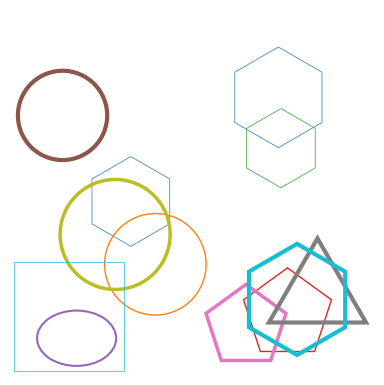[{"shape": "hexagon", "thickness": 0.5, "radius": 0.65, "center": [0.723, 0.747]}, {"shape": "hexagon", "thickness": 0.5, "radius": 0.58, "center": [0.34, 0.477]}, {"shape": "circle", "thickness": 1, "radius": 0.66, "center": [0.404, 0.314]}, {"shape": "hexagon", "thickness": 0.5, "radius": 0.51, "center": [0.73, 0.615]}, {"shape": "pentagon", "thickness": 1, "radius": 0.6, "center": [0.747, 0.184]}, {"shape": "oval", "thickness": 1.5, "radius": 0.51, "center": [0.199, 0.121]}, {"shape": "circle", "thickness": 3, "radius": 0.58, "center": [0.162, 0.7]}, {"shape": "pentagon", "thickness": 2.5, "radius": 0.55, "center": [0.639, 0.152]}, {"shape": "triangle", "thickness": 3, "radius": 0.73, "center": [0.825, 0.235]}, {"shape": "circle", "thickness": 2.5, "radius": 0.71, "center": [0.299, 0.391]}, {"shape": "hexagon", "thickness": 3, "radius": 0.72, "center": [0.772, 0.222]}, {"shape": "square", "thickness": 0.5, "radius": 0.71, "center": [0.18, 0.177]}]